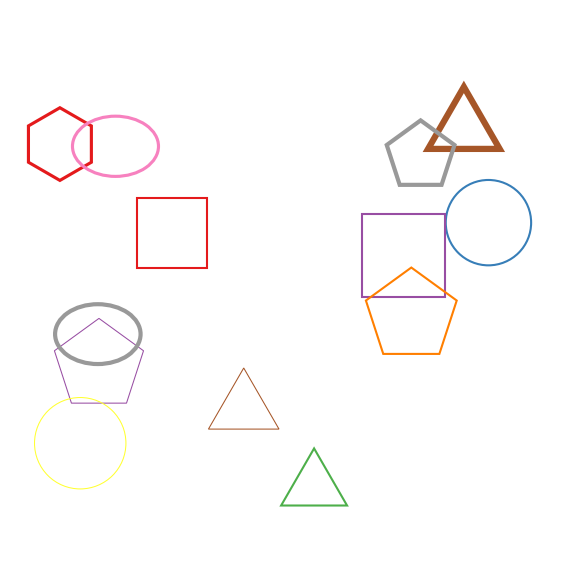[{"shape": "hexagon", "thickness": 1.5, "radius": 0.31, "center": [0.104, 0.75]}, {"shape": "square", "thickness": 1, "radius": 0.3, "center": [0.297, 0.596]}, {"shape": "circle", "thickness": 1, "radius": 0.37, "center": [0.846, 0.614]}, {"shape": "triangle", "thickness": 1, "radius": 0.33, "center": [0.544, 0.157]}, {"shape": "pentagon", "thickness": 0.5, "radius": 0.41, "center": [0.171, 0.367]}, {"shape": "square", "thickness": 1, "radius": 0.36, "center": [0.699, 0.556]}, {"shape": "pentagon", "thickness": 1, "radius": 0.41, "center": [0.712, 0.453]}, {"shape": "circle", "thickness": 0.5, "radius": 0.4, "center": [0.139, 0.232]}, {"shape": "triangle", "thickness": 3, "radius": 0.36, "center": [0.803, 0.777]}, {"shape": "triangle", "thickness": 0.5, "radius": 0.35, "center": [0.422, 0.291]}, {"shape": "oval", "thickness": 1.5, "radius": 0.37, "center": [0.2, 0.746]}, {"shape": "oval", "thickness": 2, "radius": 0.37, "center": [0.169, 0.421]}, {"shape": "pentagon", "thickness": 2, "radius": 0.31, "center": [0.728, 0.729]}]